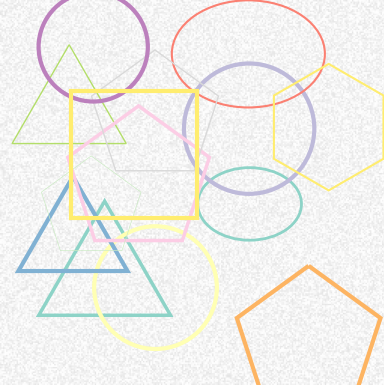[{"shape": "triangle", "thickness": 2.5, "radius": 0.99, "center": [0.272, 0.28]}, {"shape": "oval", "thickness": 2, "radius": 0.67, "center": [0.648, 0.47]}, {"shape": "circle", "thickness": 3, "radius": 0.8, "center": [0.404, 0.253]}, {"shape": "circle", "thickness": 3, "radius": 0.85, "center": [0.647, 0.666]}, {"shape": "oval", "thickness": 1.5, "radius": 0.99, "center": [0.645, 0.86]}, {"shape": "triangle", "thickness": 3, "radius": 0.82, "center": [0.189, 0.378]}, {"shape": "pentagon", "thickness": 3, "radius": 0.98, "center": [0.802, 0.113]}, {"shape": "triangle", "thickness": 1, "radius": 0.86, "center": [0.18, 0.713]}, {"shape": "pentagon", "thickness": 2.5, "radius": 0.97, "center": [0.36, 0.532]}, {"shape": "pentagon", "thickness": 1, "radius": 0.87, "center": [0.402, 0.697]}, {"shape": "circle", "thickness": 3, "radius": 0.71, "center": [0.242, 0.878]}, {"shape": "pentagon", "thickness": 0.5, "radius": 0.68, "center": [0.237, 0.459]}, {"shape": "square", "thickness": 3, "radius": 0.82, "center": [0.348, 0.598]}, {"shape": "hexagon", "thickness": 1.5, "radius": 0.82, "center": [0.854, 0.67]}]